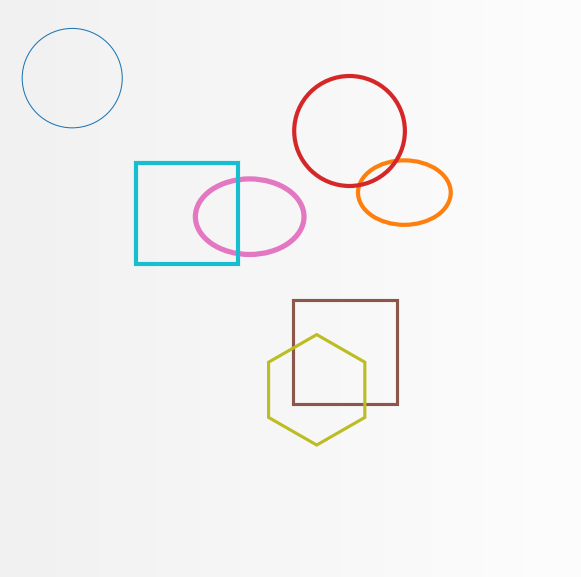[{"shape": "circle", "thickness": 0.5, "radius": 0.43, "center": [0.124, 0.864]}, {"shape": "oval", "thickness": 2, "radius": 0.4, "center": [0.696, 0.666]}, {"shape": "circle", "thickness": 2, "radius": 0.48, "center": [0.601, 0.772]}, {"shape": "square", "thickness": 1.5, "radius": 0.45, "center": [0.594, 0.39]}, {"shape": "oval", "thickness": 2.5, "radius": 0.47, "center": [0.43, 0.624]}, {"shape": "hexagon", "thickness": 1.5, "radius": 0.48, "center": [0.545, 0.324]}, {"shape": "square", "thickness": 2, "radius": 0.44, "center": [0.322, 0.63]}]